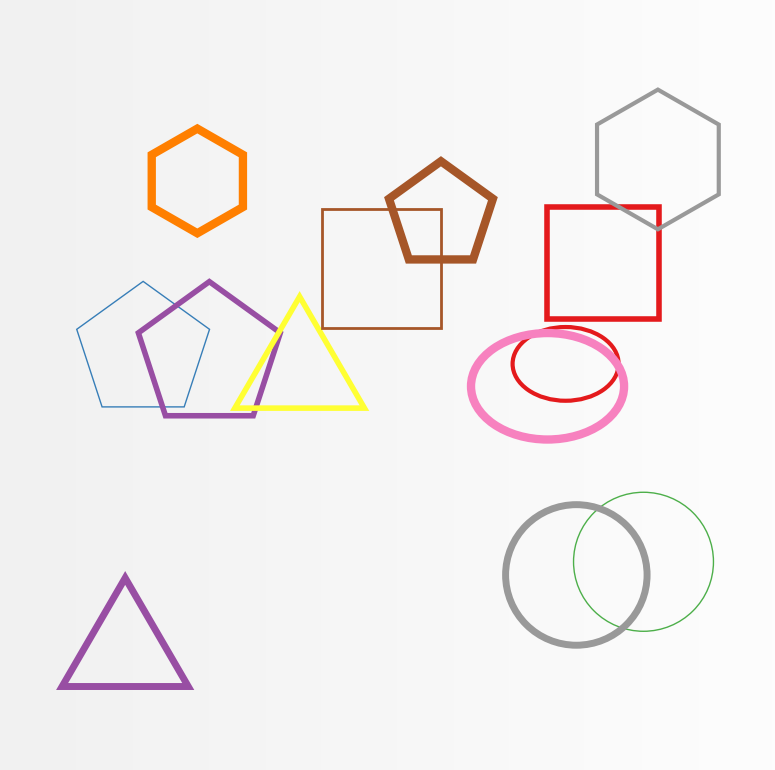[{"shape": "oval", "thickness": 1.5, "radius": 0.34, "center": [0.73, 0.527]}, {"shape": "square", "thickness": 2, "radius": 0.36, "center": [0.778, 0.658]}, {"shape": "pentagon", "thickness": 0.5, "radius": 0.45, "center": [0.185, 0.544]}, {"shape": "circle", "thickness": 0.5, "radius": 0.45, "center": [0.83, 0.27]}, {"shape": "triangle", "thickness": 2.5, "radius": 0.47, "center": [0.162, 0.155]}, {"shape": "pentagon", "thickness": 2, "radius": 0.48, "center": [0.27, 0.538]}, {"shape": "hexagon", "thickness": 3, "radius": 0.34, "center": [0.255, 0.765]}, {"shape": "triangle", "thickness": 2, "radius": 0.48, "center": [0.387, 0.518]}, {"shape": "pentagon", "thickness": 3, "radius": 0.35, "center": [0.569, 0.72]}, {"shape": "square", "thickness": 1, "radius": 0.38, "center": [0.492, 0.651]}, {"shape": "oval", "thickness": 3, "radius": 0.49, "center": [0.707, 0.498]}, {"shape": "hexagon", "thickness": 1.5, "radius": 0.45, "center": [0.849, 0.793]}, {"shape": "circle", "thickness": 2.5, "radius": 0.46, "center": [0.744, 0.253]}]